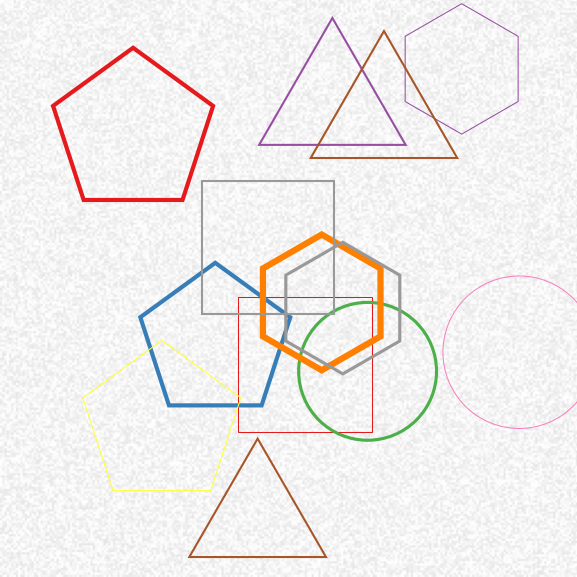[{"shape": "square", "thickness": 0.5, "radius": 0.58, "center": [0.528, 0.368]}, {"shape": "pentagon", "thickness": 2, "radius": 0.73, "center": [0.23, 0.771]}, {"shape": "pentagon", "thickness": 2, "radius": 0.68, "center": [0.373, 0.408]}, {"shape": "circle", "thickness": 1.5, "radius": 0.6, "center": [0.637, 0.356]}, {"shape": "triangle", "thickness": 1, "radius": 0.73, "center": [0.576, 0.822]}, {"shape": "hexagon", "thickness": 0.5, "radius": 0.56, "center": [0.799, 0.88]}, {"shape": "hexagon", "thickness": 3, "radius": 0.59, "center": [0.557, 0.475]}, {"shape": "pentagon", "thickness": 0.5, "radius": 0.72, "center": [0.28, 0.266]}, {"shape": "triangle", "thickness": 1, "radius": 0.73, "center": [0.665, 0.799]}, {"shape": "triangle", "thickness": 1, "radius": 0.68, "center": [0.446, 0.103]}, {"shape": "circle", "thickness": 0.5, "radius": 0.66, "center": [0.899, 0.389]}, {"shape": "square", "thickness": 1, "radius": 0.57, "center": [0.464, 0.57]}, {"shape": "hexagon", "thickness": 1.5, "radius": 0.57, "center": [0.594, 0.466]}]